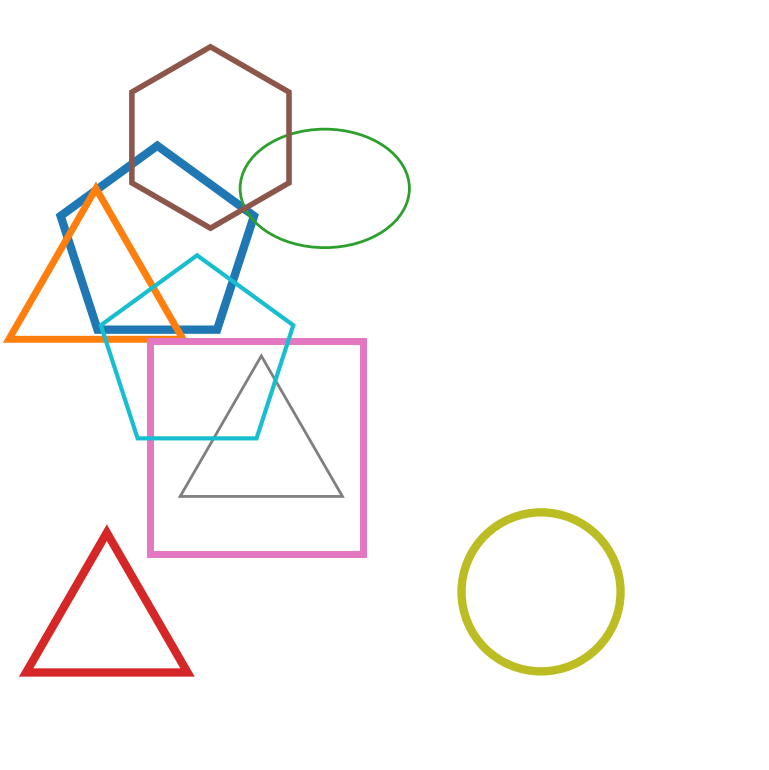[{"shape": "pentagon", "thickness": 3, "radius": 0.66, "center": [0.204, 0.679]}, {"shape": "triangle", "thickness": 2.5, "radius": 0.65, "center": [0.125, 0.625]}, {"shape": "oval", "thickness": 1, "radius": 0.55, "center": [0.422, 0.755]}, {"shape": "triangle", "thickness": 3, "radius": 0.61, "center": [0.139, 0.187]}, {"shape": "hexagon", "thickness": 2, "radius": 0.59, "center": [0.273, 0.821]}, {"shape": "square", "thickness": 2.5, "radius": 0.69, "center": [0.333, 0.419]}, {"shape": "triangle", "thickness": 1, "radius": 0.61, "center": [0.339, 0.416]}, {"shape": "circle", "thickness": 3, "radius": 0.52, "center": [0.703, 0.231]}, {"shape": "pentagon", "thickness": 1.5, "radius": 0.66, "center": [0.256, 0.537]}]